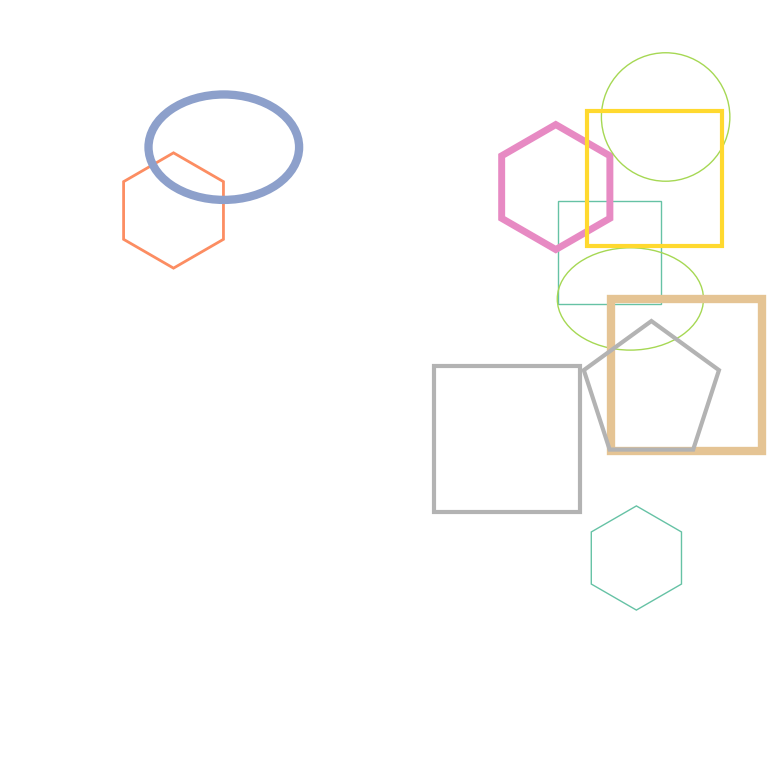[{"shape": "square", "thickness": 0.5, "radius": 0.33, "center": [0.791, 0.672]}, {"shape": "hexagon", "thickness": 0.5, "radius": 0.34, "center": [0.826, 0.275]}, {"shape": "hexagon", "thickness": 1, "radius": 0.37, "center": [0.225, 0.727]}, {"shape": "oval", "thickness": 3, "radius": 0.49, "center": [0.291, 0.809]}, {"shape": "hexagon", "thickness": 2.5, "radius": 0.41, "center": [0.722, 0.757]}, {"shape": "circle", "thickness": 0.5, "radius": 0.42, "center": [0.864, 0.848]}, {"shape": "oval", "thickness": 0.5, "radius": 0.47, "center": [0.819, 0.612]}, {"shape": "square", "thickness": 1.5, "radius": 0.44, "center": [0.85, 0.768]}, {"shape": "square", "thickness": 3, "radius": 0.49, "center": [0.892, 0.513]}, {"shape": "square", "thickness": 1.5, "radius": 0.48, "center": [0.659, 0.429]}, {"shape": "pentagon", "thickness": 1.5, "radius": 0.46, "center": [0.846, 0.491]}]